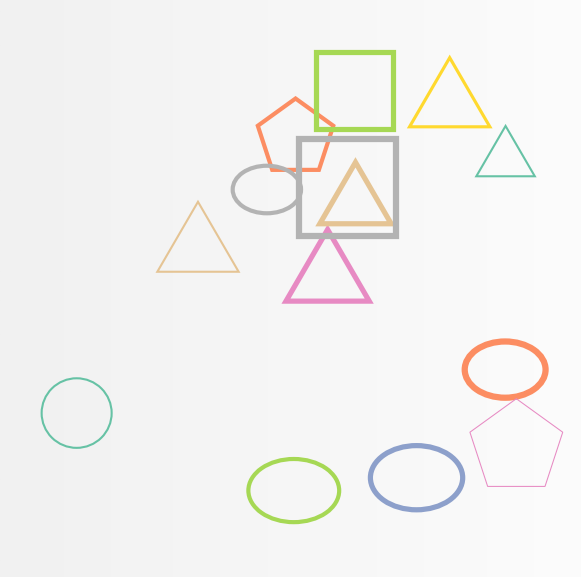[{"shape": "triangle", "thickness": 1, "radius": 0.29, "center": [0.87, 0.723]}, {"shape": "circle", "thickness": 1, "radius": 0.3, "center": [0.132, 0.284]}, {"shape": "oval", "thickness": 3, "radius": 0.35, "center": [0.869, 0.359]}, {"shape": "pentagon", "thickness": 2, "radius": 0.34, "center": [0.508, 0.76]}, {"shape": "oval", "thickness": 2.5, "radius": 0.4, "center": [0.717, 0.172]}, {"shape": "pentagon", "thickness": 0.5, "radius": 0.42, "center": [0.888, 0.225]}, {"shape": "triangle", "thickness": 2.5, "radius": 0.41, "center": [0.564, 0.519]}, {"shape": "square", "thickness": 2.5, "radius": 0.33, "center": [0.61, 0.842]}, {"shape": "oval", "thickness": 2, "radius": 0.39, "center": [0.505, 0.15]}, {"shape": "triangle", "thickness": 1.5, "radius": 0.4, "center": [0.774, 0.819]}, {"shape": "triangle", "thickness": 1, "radius": 0.4, "center": [0.341, 0.569]}, {"shape": "triangle", "thickness": 2.5, "radius": 0.35, "center": [0.612, 0.647]}, {"shape": "oval", "thickness": 2, "radius": 0.29, "center": [0.459, 0.671]}, {"shape": "square", "thickness": 3, "radius": 0.42, "center": [0.598, 0.675]}]